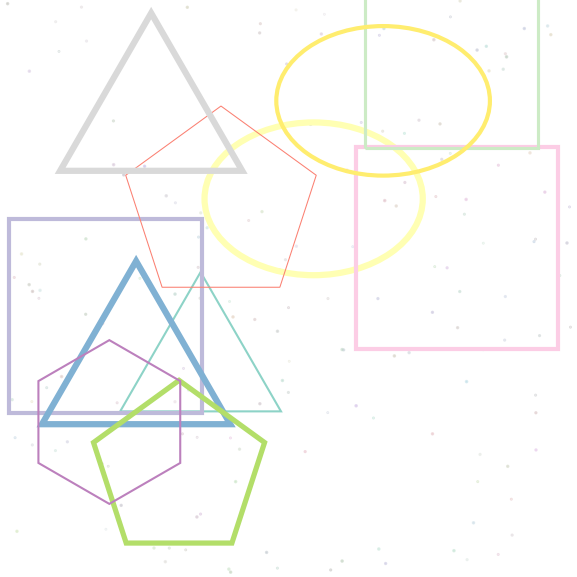[{"shape": "triangle", "thickness": 1, "radius": 0.8, "center": [0.347, 0.367]}, {"shape": "oval", "thickness": 3, "radius": 0.94, "center": [0.543, 0.655]}, {"shape": "square", "thickness": 2, "radius": 0.84, "center": [0.182, 0.452]}, {"shape": "pentagon", "thickness": 0.5, "radius": 0.87, "center": [0.383, 0.642]}, {"shape": "triangle", "thickness": 3, "radius": 0.94, "center": [0.236, 0.359]}, {"shape": "pentagon", "thickness": 2.5, "radius": 0.78, "center": [0.31, 0.185]}, {"shape": "square", "thickness": 2, "radius": 0.88, "center": [0.792, 0.57]}, {"shape": "triangle", "thickness": 3, "radius": 0.91, "center": [0.262, 0.794]}, {"shape": "hexagon", "thickness": 1, "radius": 0.71, "center": [0.189, 0.268]}, {"shape": "square", "thickness": 1.5, "radius": 0.75, "center": [0.782, 0.893]}, {"shape": "oval", "thickness": 2, "radius": 0.92, "center": [0.663, 0.825]}]